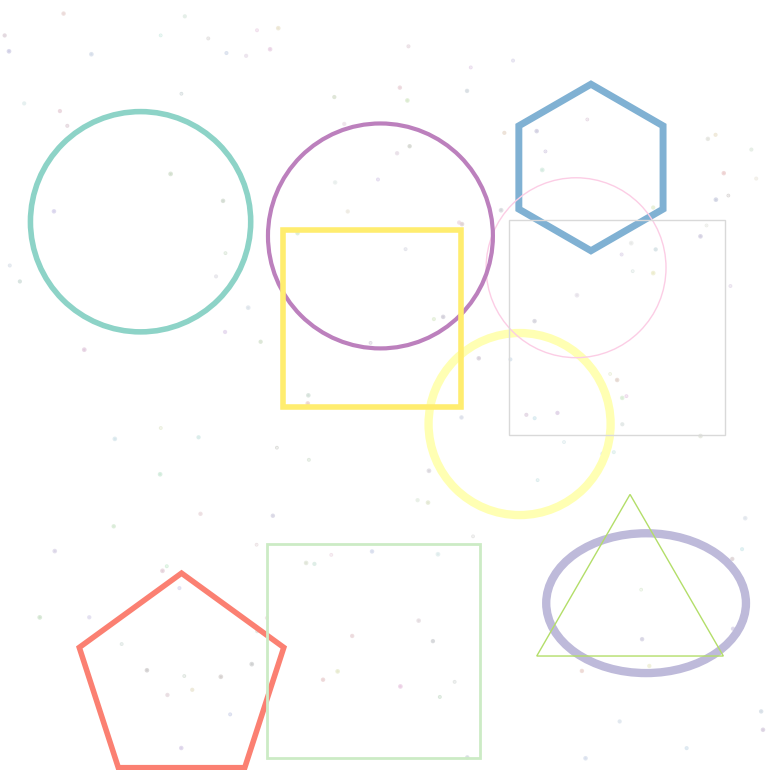[{"shape": "circle", "thickness": 2, "radius": 0.72, "center": [0.183, 0.712]}, {"shape": "circle", "thickness": 3, "radius": 0.59, "center": [0.675, 0.449]}, {"shape": "oval", "thickness": 3, "radius": 0.65, "center": [0.839, 0.217]}, {"shape": "pentagon", "thickness": 2, "radius": 0.7, "center": [0.236, 0.116]}, {"shape": "hexagon", "thickness": 2.5, "radius": 0.54, "center": [0.767, 0.782]}, {"shape": "triangle", "thickness": 0.5, "radius": 0.7, "center": [0.818, 0.218]}, {"shape": "circle", "thickness": 0.5, "radius": 0.58, "center": [0.748, 0.652]}, {"shape": "square", "thickness": 0.5, "radius": 0.7, "center": [0.801, 0.575]}, {"shape": "circle", "thickness": 1.5, "radius": 0.73, "center": [0.494, 0.694]}, {"shape": "square", "thickness": 1, "radius": 0.69, "center": [0.485, 0.155]}, {"shape": "square", "thickness": 2, "radius": 0.58, "center": [0.483, 0.586]}]